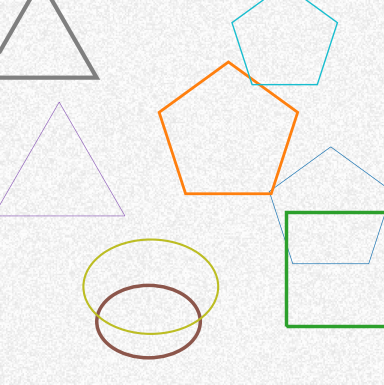[{"shape": "pentagon", "thickness": 0.5, "radius": 0.84, "center": [0.859, 0.451]}, {"shape": "pentagon", "thickness": 2, "radius": 0.95, "center": [0.593, 0.65]}, {"shape": "square", "thickness": 2.5, "radius": 0.74, "center": [0.89, 0.301]}, {"shape": "triangle", "thickness": 0.5, "radius": 0.99, "center": [0.154, 0.538]}, {"shape": "oval", "thickness": 2.5, "radius": 0.67, "center": [0.386, 0.165]}, {"shape": "triangle", "thickness": 3, "radius": 0.84, "center": [0.106, 0.882]}, {"shape": "oval", "thickness": 1.5, "radius": 0.88, "center": [0.392, 0.255]}, {"shape": "pentagon", "thickness": 1, "radius": 0.72, "center": [0.739, 0.897]}]